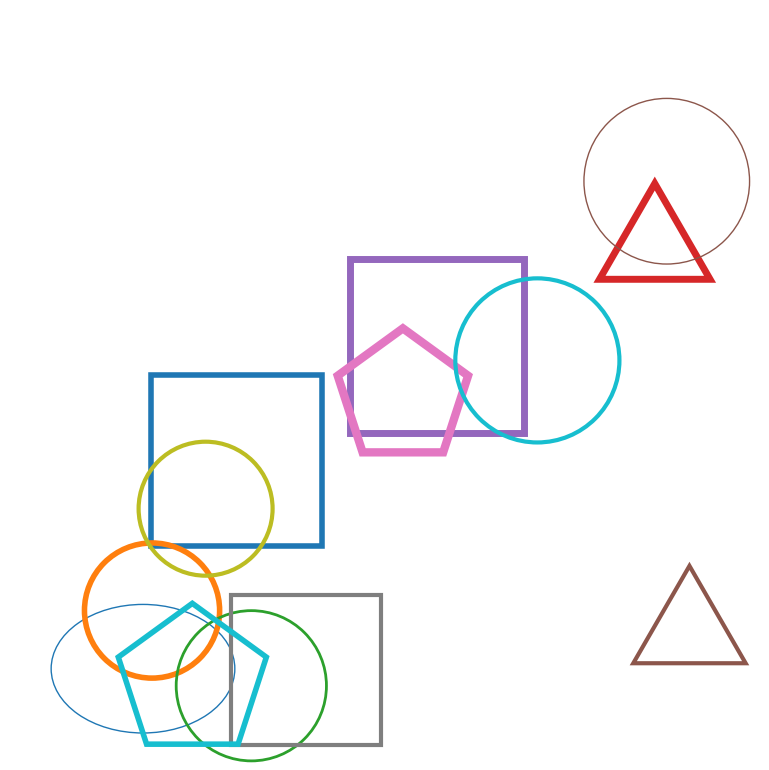[{"shape": "oval", "thickness": 0.5, "radius": 0.6, "center": [0.186, 0.132]}, {"shape": "square", "thickness": 2, "radius": 0.56, "center": [0.307, 0.402]}, {"shape": "circle", "thickness": 2, "radius": 0.44, "center": [0.197, 0.207]}, {"shape": "circle", "thickness": 1, "radius": 0.49, "center": [0.326, 0.109]}, {"shape": "triangle", "thickness": 2.5, "radius": 0.41, "center": [0.85, 0.679]}, {"shape": "square", "thickness": 2.5, "radius": 0.56, "center": [0.567, 0.551]}, {"shape": "circle", "thickness": 0.5, "radius": 0.54, "center": [0.866, 0.765]}, {"shape": "triangle", "thickness": 1.5, "radius": 0.42, "center": [0.895, 0.181]}, {"shape": "pentagon", "thickness": 3, "radius": 0.45, "center": [0.523, 0.485]}, {"shape": "square", "thickness": 1.5, "radius": 0.49, "center": [0.397, 0.13]}, {"shape": "circle", "thickness": 1.5, "radius": 0.44, "center": [0.267, 0.339]}, {"shape": "circle", "thickness": 1.5, "radius": 0.53, "center": [0.698, 0.532]}, {"shape": "pentagon", "thickness": 2, "radius": 0.51, "center": [0.25, 0.115]}]